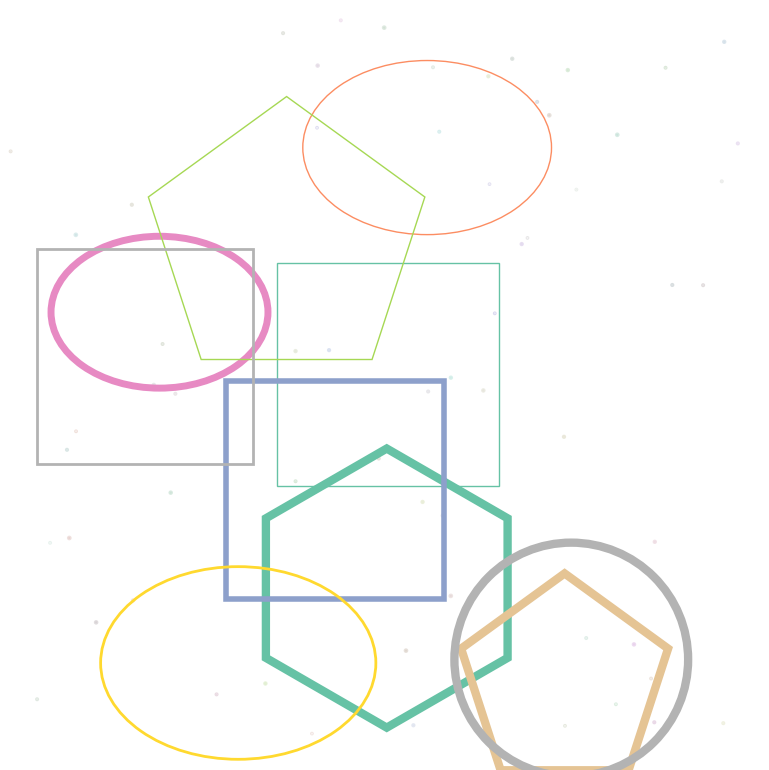[{"shape": "square", "thickness": 0.5, "radius": 0.72, "center": [0.504, 0.514]}, {"shape": "hexagon", "thickness": 3, "radius": 0.91, "center": [0.502, 0.236]}, {"shape": "oval", "thickness": 0.5, "radius": 0.81, "center": [0.555, 0.808]}, {"shape": "square", "thickness": 2, "radius": 0.71, "center": [0.436, 0.364]}, {"shape": "oval", "thickness": 2.5, "radius": 0.7, "center": [0.207, 0.595]}, {"shape": "pentagon", "thickness": 0.5, "radius": 0.94, "center": [0.372, 0.686]}, {"shape": "oval", "thickness": 1, "radius": 0.89, "center": [0.309, 0.139]}, {"shape": "pentagon", "thickness": 3, "radius": 0.71, "center": [0.733, 0.114]}, {"shape": "circle", "thickness": 3, "radius": 0.76, "center": [0.742, 0.143]}, {"shape": "square", "thickness": 1, "radius": 0.7, "center": [0.188, 0.537]}]